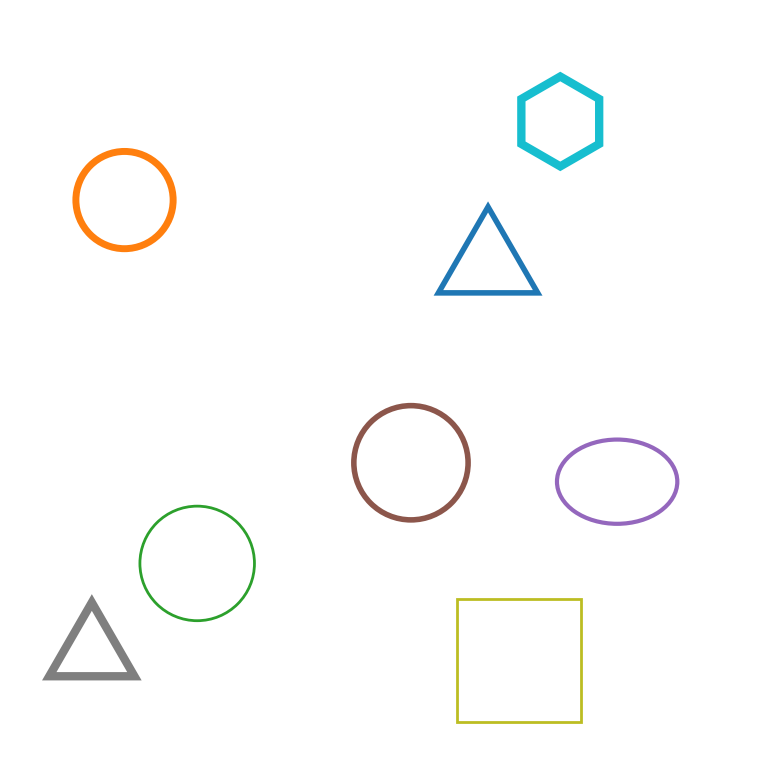[{"shape": "triangle", "thickness": 2, "radius": 0.37, "center": [0.634, 0.657]}, {"shape": "circle", "thickness": 2.5, "radius": 0.32, "center": [0.162, 0.74]}, {"shape": "circle", "thickness": 1, "radius": 0.37, "center": [0.256, 0.268]}, {"shape": "oval", "thickness": 1.5, "radius": 0.39, "center": [0.801, 0.374]}, {"shape": "circle", "thickness": 2, "radius": 0.37, "center": [0.534, 0.399]}, {"shape": "triangle", "thickness": 3, "radius": 0.32, "center": [0.119, 0.154]}, {"shape": "square", "thickness": 1, "radius": 0.4, "center": [0.674, 0.142]}, {"shape": "hexagon", "thickness": 3, "radius": 0.29, "center": [0.728, 0.842]}]